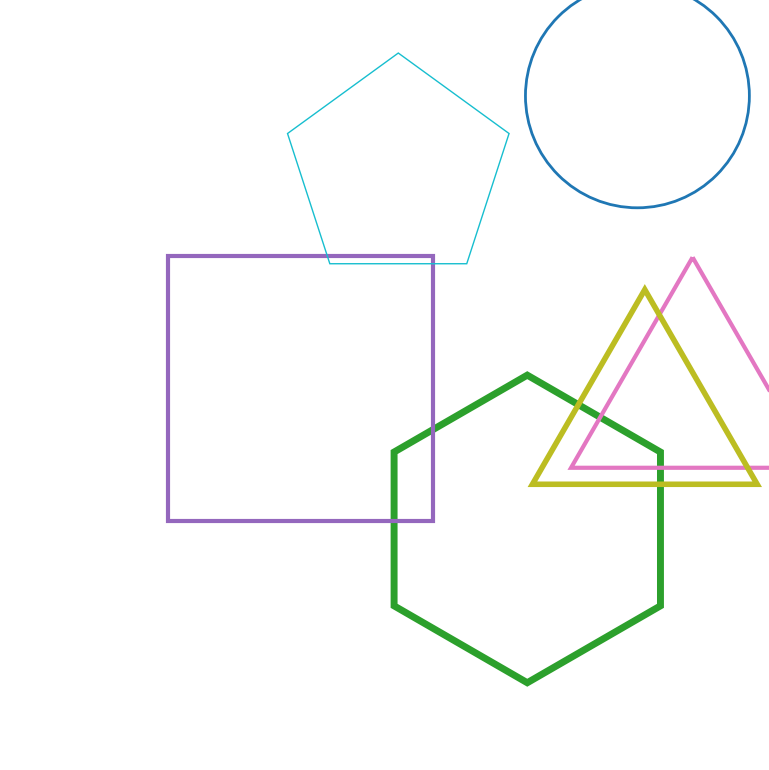[{"shape": "circle", "thickness": 1, "radius": 0.73, "center": [0.828, 0.876]}, {"shape": "hexagon", "thickness": 2.5, "radius": 1.0, "center": [0.685, 0.313]}, {"shape": "square", "thickness": 1.5, "radius": 0.86, "center": [0.39, 0.496]}, {"shape": "triangle", "thickness": 1.5, "radius": 0.91, "center": [0.899, 0.484]}, {"shape": "triangle", "thickness": 2, "radius": 0.84, "center": [0.837, 0.455]}, {"shape": "pentagon", "thickness": 0.5, "radius": 0.76, "center": [0.517, 0.78]}]